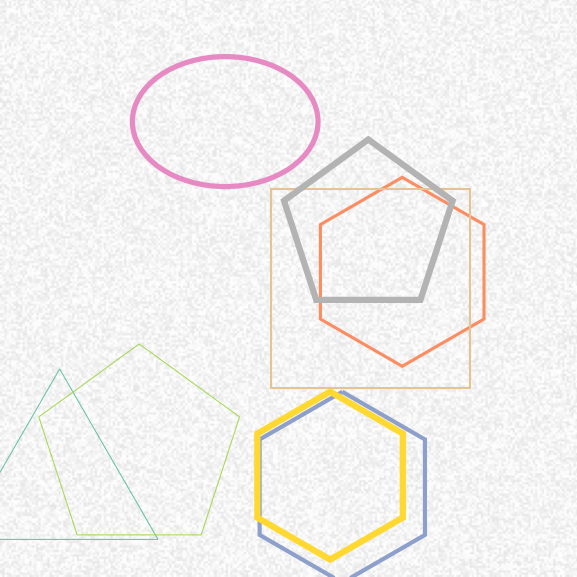[{"shape": "triangle", "thickness": 0.5, "radius": 0.98, "center": [0.103, 0.163]}, {"shape": "hexagon", "thickness": 1.5, "radius": 0.82, "center": [0.696, 0.528]}, {"shape": "hexagon", "thickness": 2, "radius": 0.83, "center": [0.593, 0.156]}, {"shape": "oval", "thickness": 2.5, "radius": 0.8, "center": [0.39, 0.789]}, {"shape": "pentagon", "thickness": 0.5, "radius": 0.91, "center": [0.241, 0.221]}, {"shape": "hexagon", "thickness": 3, "radius": 0.73, "center": [0.572, 0.176]}, {"shape": "square", "thickness": 1, "radius": 0.86, "center": [0.642, 0.5]}, {"shape": "pentagon", "thickness": 3, "radius": 0.77, "center": [0.638, 0.604]}]